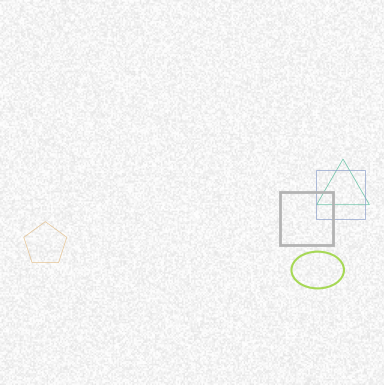[{"shape": "triangle", "thickness": 0.5, "radius": 0.4, "center": [0.891, 0.508]}, {"shape": "square", "thickness": 0.5, "radius": 0.32, "center": [0.883, 0.495]}, {"shape": "oval", "thickness": 1.5, "radius": 0.34, "center": [0.825, 0.299]}, {"shape": "pentagon", "thickness": 0.5, "radius": 0.29, "center": [0.118, 0.366]}, {"shape": "square", "thickness": 2, "radius": 0.34, "center": [0.796, 0.431]}]